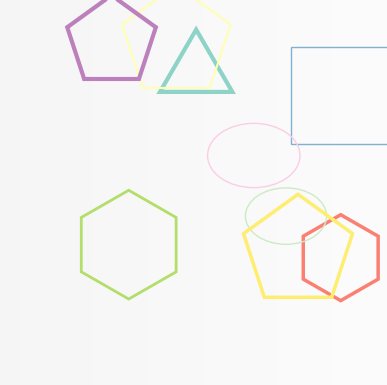[{"shape": "triangle", "thickness": 3, "radius": 0.54, "center": [0.506, 0.815]}, {"shape": "pentagon", "thickness": 1.5, "radius": 0.74, "center": [0.455, 0.891]}, {"shape": "hexagon", "thickness": 2.5, "radius": 0.56, "center": [0.879, 0.331]}, {"shape": "square", "thickness": 1, "radius": 0.64, "center": [0.879, 0.752]}, {"shape": "hexagon", "thickness": 2, "radius": 0.71, "center": [0.332, 0.365]}, {"shape": "oval", "thickness": 1, "radius": 0.6, "center": [0.655, 0.596]}, {"shape": "pentagon", "thickness": 3, "radius": 0.6, "center": [0.288, 0.892]}, {"shape": "oval", "thickness": 1, "radius": 0.52, "center": [0.738, 0.439]}, {"shape": "pentagon", "thickness": 2.5, "radius": 0.74, "center": [0.769, 0.347]}]